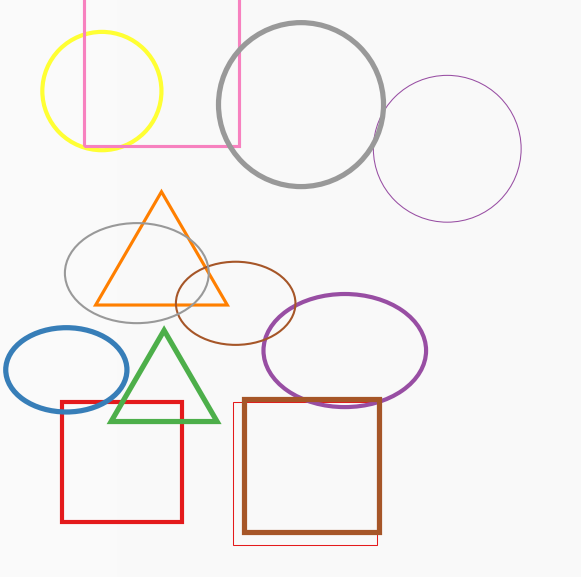[{"shape": "square", "thickness": 0.5, "radius": 0.62, "center": [0.525, 0.18]}, {"shape": "square", "thickness": 2, "radius": 0.52, "center": [0.211, 0.199]}, {"shape": "oval", "thickness": 2.5, "radius": 0.52, "center": [0.114, 0.359]}, {"shape": "triangle", "thickness": 2.5, "radius": 0.53, "center": [0.282, 0.322]}, {"shape": "oval", "thickness": 2, "radius": 0.7, "center": [0.593, 0.392]}, {"shape": "circle", "thickness": 0.5, "radius": 0.64, "center": [0.769, 0.742]}, {"shape": "triangle", "thickness": 1.5, "radius": 0.65, "center": [0.278, 0.536]}, {"shape": "circle", "thickness": 2, "radius": 0.51, "center": [0.175, 0.841]}, {"shape": "square", "thickness": 2.5, "radius": 0.58, "center": [0.536, 0.193]}, {"shape": "oval", "thickness": 1, "radius": 0.51, "center": [0.405, 0.474]}, {"shape": "square", "thickness": 1.5, "radius": 0.67, "center": [0.278, 0.88]}, {"shape": "oval", "thickness": 1, "radius": 0.62, "center": [0.235, 0.526]}, {"shape": "circle", "thickness": 2.5, "radius": 0.71, "center": [0.518, 0.818]}]